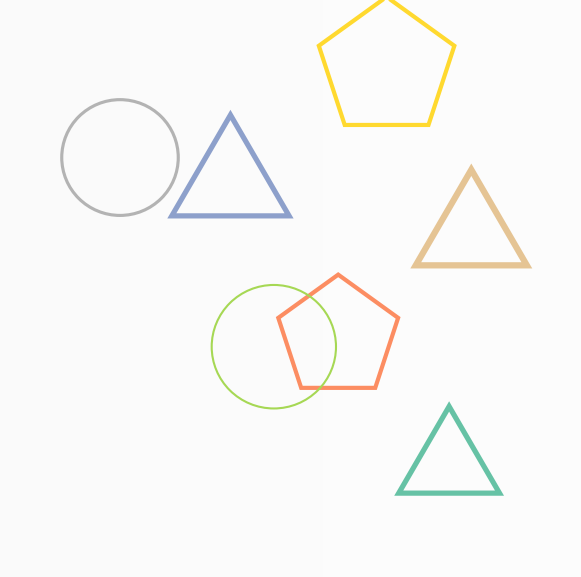[{"shape": "triangle", "thickness": 2.5, "radius": 0.5, "center": [0.773, 0.195]}, {"shape": "pentagon", "thickness": 2, "radius": 0.54, "center": [0.582, 0.415]}, {"shape": "triangle", "thickness": 2.5, "radius": 0.58, "center": [0.396, 0.684]}, {"shape": "circle", "thickness": 1, "radius": 0.53, "center": [0.471, 0.399]}, {"shape": "pentagon", "thickness": 2, "radius": 0.61, "center": [0.665, 0.882]}, {"shape": "triangle", "thickness": 3, "radius": 0.55, "center": [0.811, 0.595]}, {"shape": "circle", "thickness": 1.5, "radius": 0.5, "center": [0.206, 0.726]}]